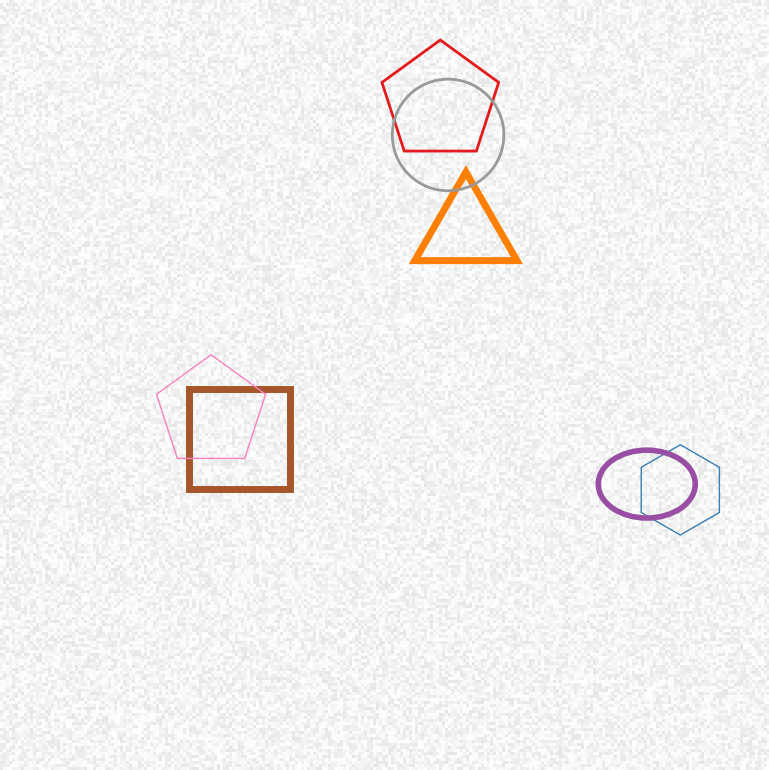[{"shape": "pentagon", "thickness": 1, "radius": 0.4, "center": [0.572, 0.868]}, {"shape": "hexagon", "thickness": 0.5, "radius": 0.29, "center": [0.884, 0.364]}, {"shape": "oval", "thickness": 2, "radius": 0.31, "center": [0.84, 0.371]}, {"shape": "triangle", "thickness": 2.5, "radius": 0.38, "center": [0.605, 0.7]}, {"shape": "square", "thickness": 2.5, "radius": 0.33, "center": [0.311, 0.43]}, {"shape": "pentagon", "thickness": 0.5, "radius": 0.37, "center": [0.274, 0.465]}, {"shape": "circle", "thickness": 1, "radius": 0.36, "center": [0.582, 0.825]}]